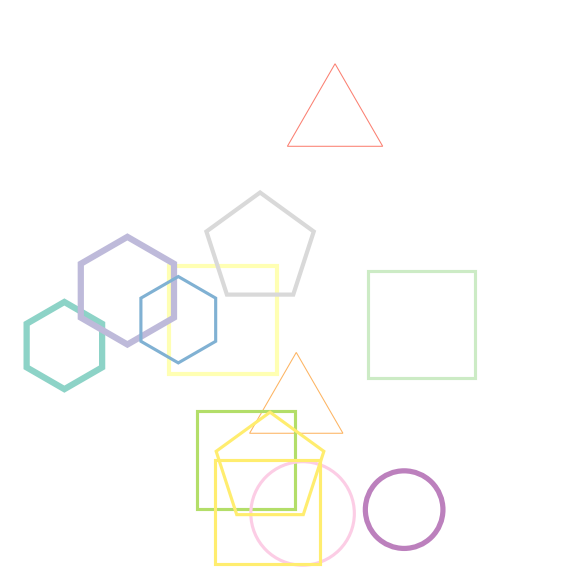[{"shape": "hexagon", "thickness": 3, "radius": 0.38, "center": [0.111, 0.401]}, {"shape": "square", "thickness": 2, "radius": 0.46, "center": [0.386, 0.445]}, {"shape": "hexagon", "thickness": 3, "radius": 0.47, "center": [0.221, 0.496]}, {"shape": "triangle", "thickness": 0.5, "radius": 0.48, "center": [0.58, 0.793]}, {"shape": "hexagon", "thickness": 1.5, "radius": 0.37, "center": [0.309, 0.446]}, {"shape": "triangle", "thickness": 0.5, "radius": 0.47, "center": [0.513, 0.296]}, {"shape": "square", "thickness": 1.5, "radius": 0.42, "center": [0.425, 0.203]}, {"shape": "circle", "thickness": 1.5, "radius": 0.45, "center": [0.524, 0.11]}, {"shape": "pentagon", "thickness": 2, "radius": 0.49, "center": [0.45, 0.568]}, {"shape": "circle", "thickness": 2.5, "radius": 0.34, "center": [0.7, 0.117]}, {"shape": "square", "thickness": 1.5, "radius": 0.46, "center": [0.73, 0.437]}, {"shape": "square", "thickness": 1.5, "radius": 0.45, "center": [0.463, 0.113]}, {"shape": "pentagon", "thickness": 1.5, "radius": 0.49, "center": [0.468, 0.187]}]